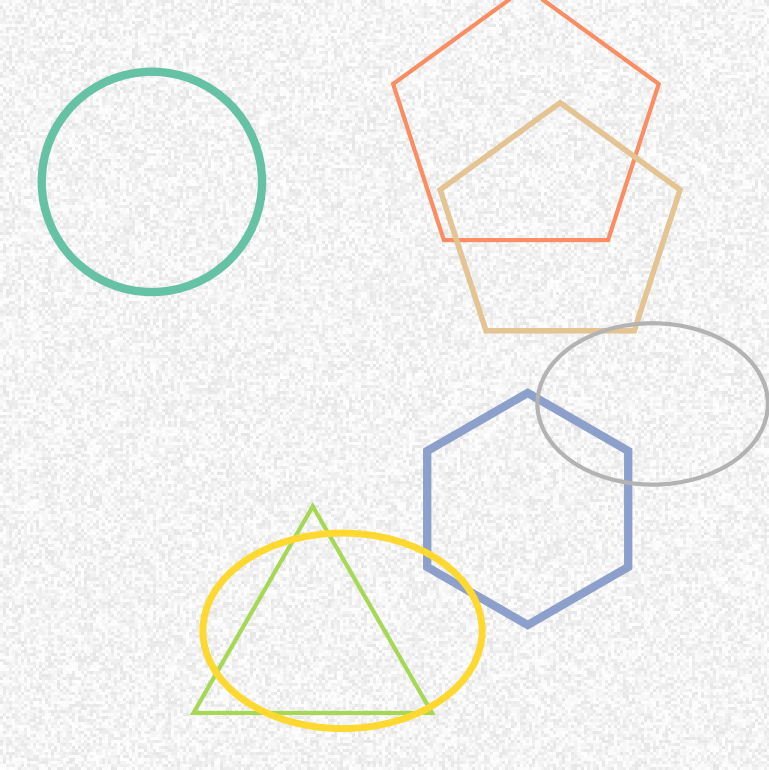[{"shape": "circle", "thickness": 3, "radius": 0.72, "center": [0.197, 0.764]}, {"shape": "pentagon", "thickness": 1.5, "radius": 0.91, "center": [0.683, 0.835]}, {"shape": "hexagon", "thickness": 3, "radius": 0.75, "center": [0.685, 0.339]}, {"shape": "triangle", "thickness": 1.5, "radius": 0.89, "center": [0.406, 0.164]}, {"shape": "oval", "thickness": 2.5, "radius": 0.91, "center": [0.445, 0.181]}, {"shape": "pentagon", "thickness": 2, "radius": 0.82, "center": [0.727, 0.703]}, {"shape": "oval", "thickness": 1.5, "radius": 0.75, "center": [0.848, 0.475]}]